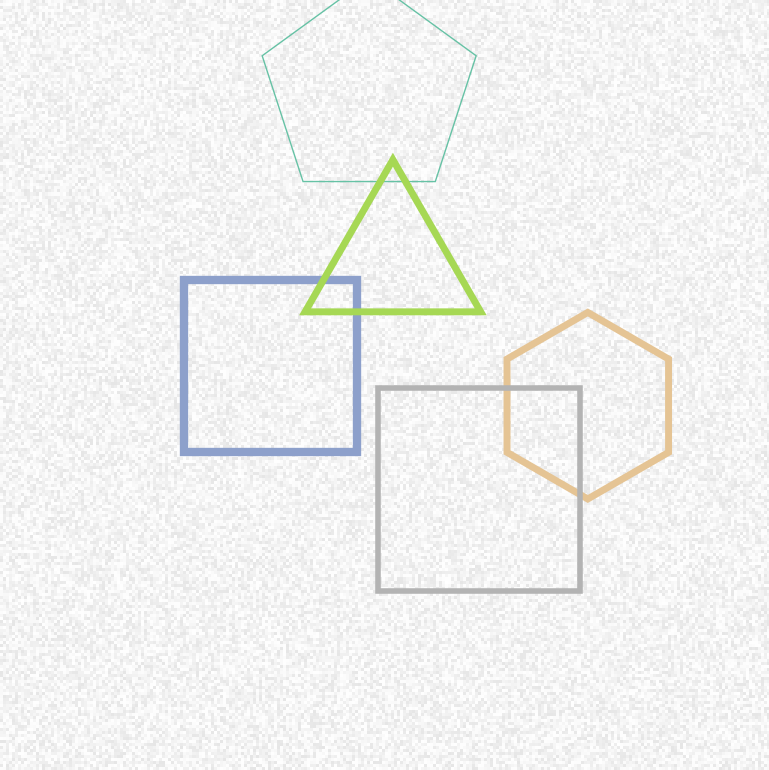[{"shape": "pentagon", "thickness": 0.5, "radius": 0.73, "center": [0.479, 0.882]}, {"shape": "square", "thickness": 3, "radius": 0.56, "center": [0.351, 0.525]}, {"shape": "triangle", "thickness": 2.5, "radius": 0.66, "center": [0.51, 0.661]}, {"shape": "hexagon", "thickness": 2.5, "radius": 0.61, "center": [0.763, 0.473]}, {"shape": "square", "thickness": 2, "radius": 0.66, "center": [0.622, 0.364]}]